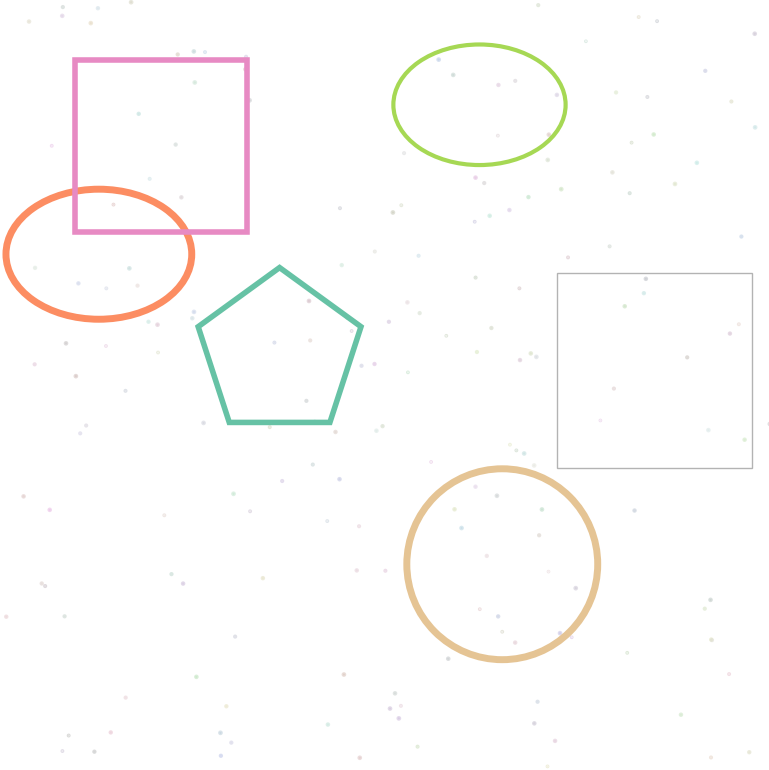[{"shape": "pentagon", "thickness": 2, "radius": 0.56, "center": [0.363, 0.541]}, {"shape": "oval", "thickness": 2.5, "radius": 0.6, "center": [0.128, 0.67]}, {"shape": "square", "thickness": 2, "radius": 0.56, "center": [0.209, 0.81]}, {"shape": "oval", "thickness": 1.5, "radius": 0.56, "center": [0.623, 0.864]}, {"shape": "circle", "thickness": 2.5, "radius": 0.62, "center": [0.652, 0.267]}, {"shape": "square", "thickness": 0.5, "radius": 0.63, "center": [0.85, 0.519]}]